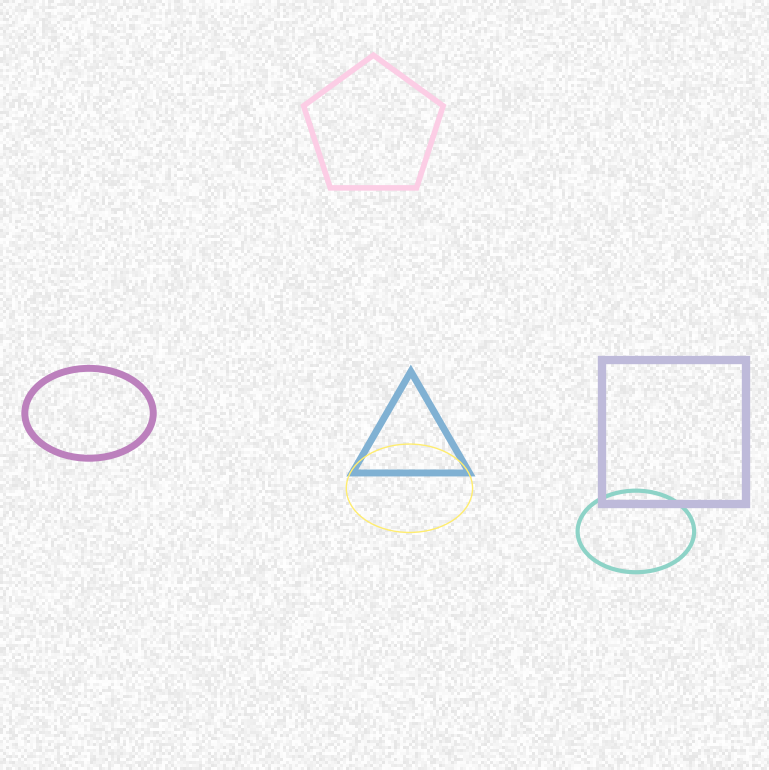[{"shape": "oval", "thickness": 1.5, "radius": 0.38, "center": [0.826, 0.31]}, {"shape": "square", "thickness": 3, "radius": 0.47, "center": [0.876, 0.439]}, {"shape": "triangle", "thickness": 2.5, "radius": 0.44, "center": [0.534, 0.43]}, {"shape": "pentagon", "thickness": 2, "radius": 0.48, "center": [0.485, 0.833]}, {"shape": "oval", "thickness": 2.5, "radius": 0.42, "center": [0.116, 0.463]}, {"shape": "oval", "thickness": 0.5, "radius": 0.41, "center": [0.532, 0.366]}]